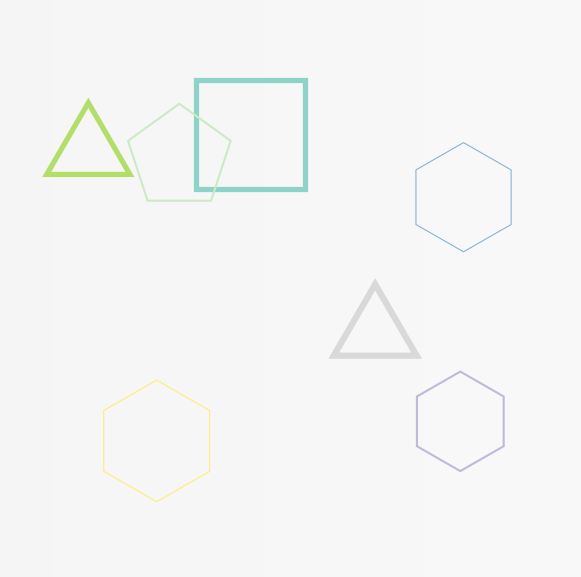[{"shape": "square", "thickness": 2.5, "radius": 0.47, "center": [0.431, 0.766]}, {"shape": "hexagon", "thickness": 1, "radius": 0.43, "center": [0.792, 0.27]}, {"shape": "hexagon", "thickness": 0.5, "radius": 0.47, "center": [0.797, 0.658]}, {"shape": "triangle", "thickness": 2.5, "radius": 0.41, "center": [0.152, 0.738]}, {"shape": "triangle", "thickness": 3, "radius": 0.41, "center": [0.645, 0.424]}, {"shape": "pentagon", "thickness": 1, "radius": 0.46, "center": [0.309, 0.727]}, {"shape": "hexagon", "thickness": 0.5, "radius": 0.53, "center": [0.27, 0.236]}]